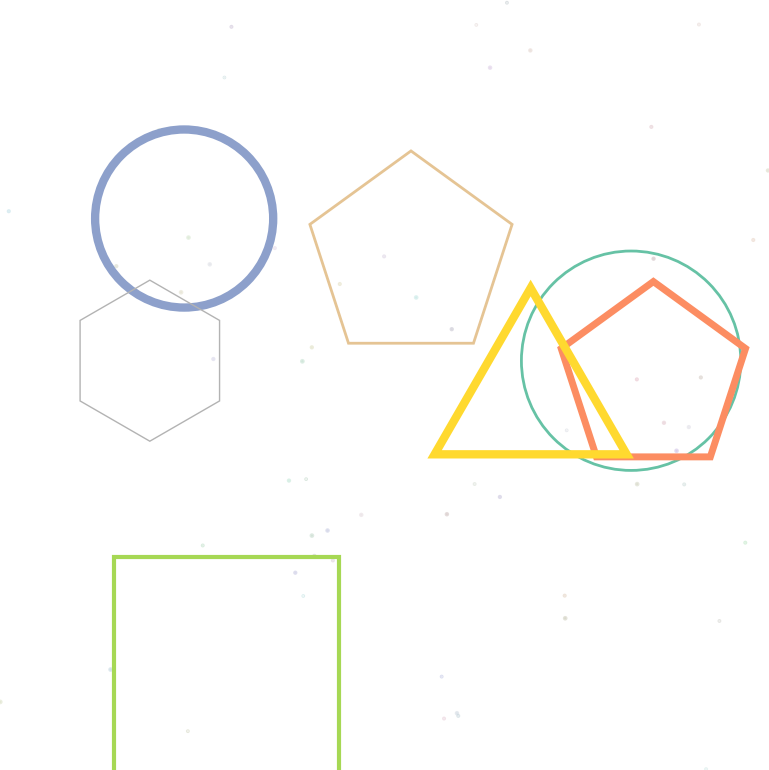[{"shape": "circle", "thickness": 1, "radius": 0.71, "center": [0.82, 0.532]}, {"shape": "pentagon", "thickness": 2.5, "radius": 0.63, "center": [0.849, 0.508]}, {"shape": "circle", "thickness": 3, "radius": 0.58, "center": [0.239, 0.716]}, {"shape": "square", "thickness": 1.5, "radius": 0.73, "center": [0.294, 0.13]}, {"shape": "triangle", "thickness": 3, "radius": 0.72, "center": [0.689, 0.482]}, {"shape": "pentagon", "thickness": 1, "radius": 0.69, "center": [0.534, 0.666]}, {"shape": "hexagon", "thickness": 0.5, "radius": 0.52, "center": [0.195, 0.532]}]